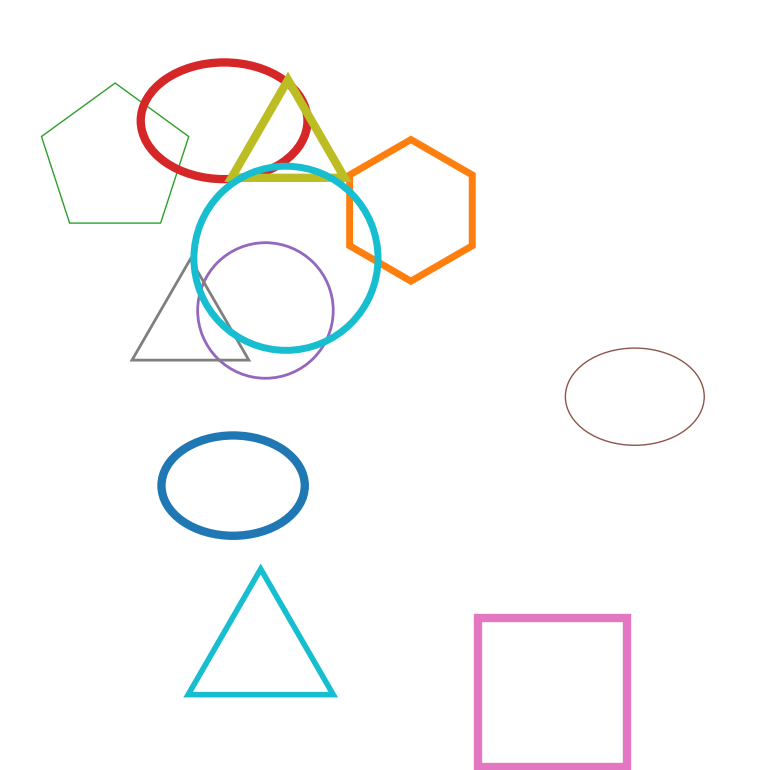[{"shape": "oval", "thickness": 3, "radius": 0.47, "center": [0.303, 0.369]}, {"shape": "hexagon", "thickness": 2.5, "radius": 0.46, "center": [0.534, 0.727]}, {"shape": "pentagon", "thickness": 0.5, "radius": 0.5, "center": [0.149, 0.792]}, {"shape": "oval", "thickness": 3, "radius": 0.54, "center": [0.291, 0.843]}, {"shape": "circle", "thickness": 1, "radius": 0.44, "center": [0.345, 0.597]}, {"shape": "oval", "thickness": 0.5, "radius": 0.45, "center": [0.824, 0.485]}, {"shape": "square", "thickness": 3, "radius": 0.48, "center": [0.718, 0.1]}, {"shape": "triangle", "thickness": 1, "radius": 0.44, "center": [0.247, 0.576]}, {"shape": "triangle", "thickness": 3, "radius": 0.42, "center": [0.374, 0.811]}, {"shape": "circle", "thickness": 2.5, "radius": 0.6, "center": [0.371, 0.665]}, {"shape": "triangle", "thickness": 2, "radius": 0.54, "center": [0.339, 0.152]}]